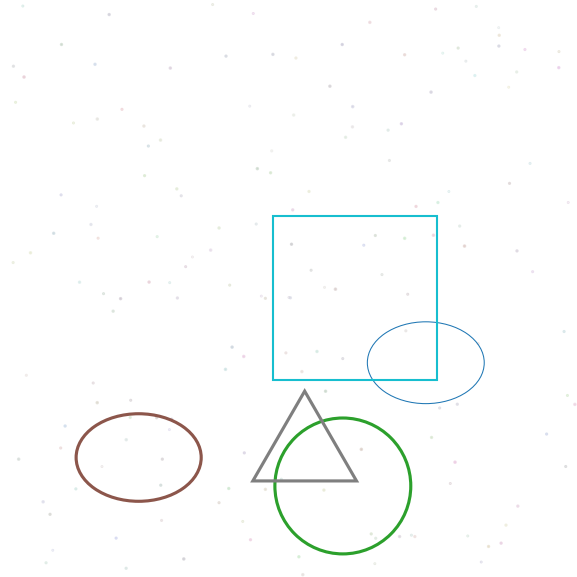[{"shape": "oval", "thickness": 0.5, "radius": 0.51, "center": [0.737, 0.371]}, {"shape": "circle", "thickness": 1.5, "radius": 0.59, "center": [0.594, 0.158]}, {"shape": "oval", "thickness": 1.5, "radius": 0.54, "center": [0.24, 0.207]}, {"shape": "triangle", "thickness": 1.5, "radius": 0.52, "center": [0.528, 0.218]}, {"shape": "square", "thickness": 1, "radius": 0.71, "center": [0.615, 0.483]}]